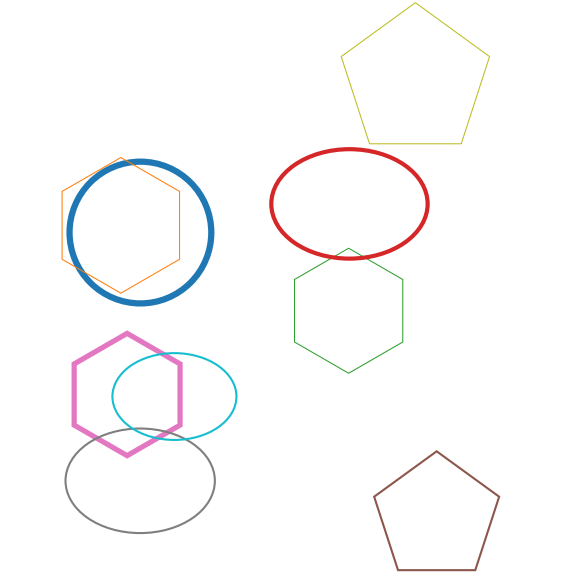[{"shape": "circle", "thickness": 3, "radius": 0.61, "center": [0.243, 0.596]}, {"shape": "hexagon", "thickness": 0.5, "radius": 0.59, "center": [0.209, 0.609]}, {"shape": "hexagon", "thickness": 0.5, "radius": 0.54, "center": [0.604, 0.461]}, {"shape": "oval", "thickness": 2, "radius": 0.68, "center": [0.605, 0.646]}, {"shape": "pentagon", "thickness": 1, "radius": 0.57, "center": [0.756, 0.104]}, {"shape": "hexagon", "thickness": 2.5, "radius": 0.53, "center": [0.22, 0.316]}, {"shape": "oval", "thickness": 1, "radius": 0.65, "center": [0.243, 0.167]}, {"shape": "pentagon", "thickness": 0.5, "radius": 0.68, "center": [0.719, 0.859]}, {"shape": "oval", "thickness": 1, "radius": 0.54, "center": [0.302, 0.313]}]